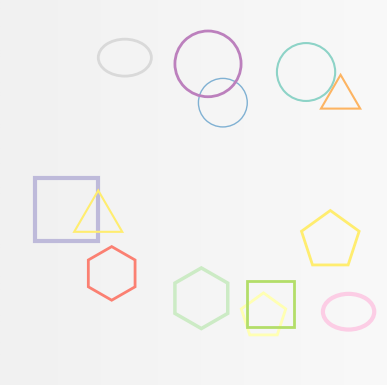[{"shape": "circle", "thickness": 1.5, "radius": 0.38, "center": [0.79, 0.813]}, {"shape": "pentagon", "thickness": 2, "radius": 0.3, "center": [0.68, 0.179]}, {"shape": "square", "thickness": 3, "radius": 0.41, "center": [0.172, 0.455]}, {"shape": "hexagon", "thickness": 2, "radius": 0.35, "center": [0.288, 0.29]}, {"shape": "circle", "thickness": 1, "radius": 0.32, "center": [0.575, 0.733]}, {"shape": "triangle", "thickness": 1.5, "radius": 0.29, "center": [0.879, 0.747]}, {"shape": "square", "thickness": 2, "radius": 0.3, "center": [0.698, 0.21]}, {"shape": "oval", "thickness": 3, "radius": 0.33, "center": [0.9, 0.19]}, {"shape": "oval", "thickness": 2, "radius": 0.34, "center": [0.322, 0.85]}, {"shape": "circle", "thickness": 2, "radius": 0.43, "center": [0.537, 0.834]}, {"shape": "hexagon", "thickness": 2.5, "radius": 0.39, "center": [0.52, 0.225]}, {"shape": "triangle", "thickness": 1.5, "radius": 0.36, "center": [0.253, 0.434]}, {"shape": "pentagon", "thickness": 2, "radius": 0.39, "center": [0.852, 0.375]}]